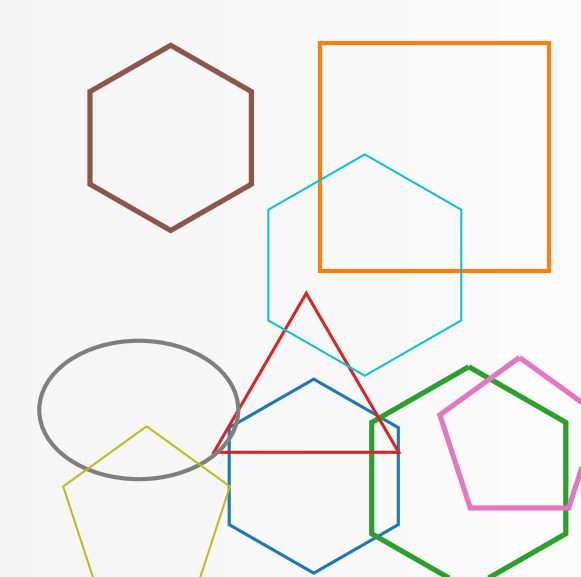[{"shape": "hexagon", "thickness": 1.5, "radius": 0.84, "center": [0.54, 0.175]}, {"shape": "square", "thickness": 2, "radius": 0.99, "center": [0.747, 0.727]}, {"shape": "hexagon", "thickness": 2.5, "radius": 0.96, "center": [0.806, 0.171]}, {"shape": "triangle", "thickness": 1.5, "radius": 0.92, "center": [0.527, 0.308]}, {"shape": "hexagon", "thickness": 2.5, "radius": 0.8, "center": [0.294, 0.76]}, {"shape": "pentagon", "thickness": 2.5, "radius": 0.72, "center": [0.894, 0.236]}, {"shape": "oval", "thickness": 2, "radius": 0.86, "center": [0.239, 0.289]}, {"shape": "pentagon", "thickness": 1, "radius": 0.75, "center": [0.252, 0.11]}, {"shape": "hexagon", "thickness": 1, "radius": 0.96, "center": [0.628, 0.54]}]